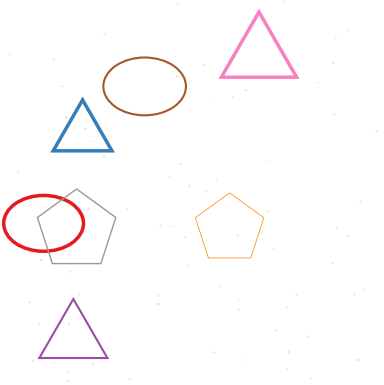[{"shape": "oval", "thickness": 2.5, "radius": 0.52, "center": [0.113, 0.42]}, {"shape": "triangle", "thickness": 2.5, "radius": 0.44, "center": [0.215, 0.652]}, {"shape": "triangle", "thickness": 1.5, "radius": 0.51, "center": [0.191, 0.121]}, {"shape": "pentagon", "thickness": 0.5, "radius": 0.47, "center": [0.596, 0.406]}, {"shape": "oval", "thickness": 1.5, "radius": 0.54, "center": [0.376, 0.776]}, {"shape": "triangle", "thickness": 2.5, "radius": 0.56, "center": [0.673, 0.856]}, {"shape": "pentagon", "thickness": 1, "radius": 0.54, "center": [0.199, 0.402]}]